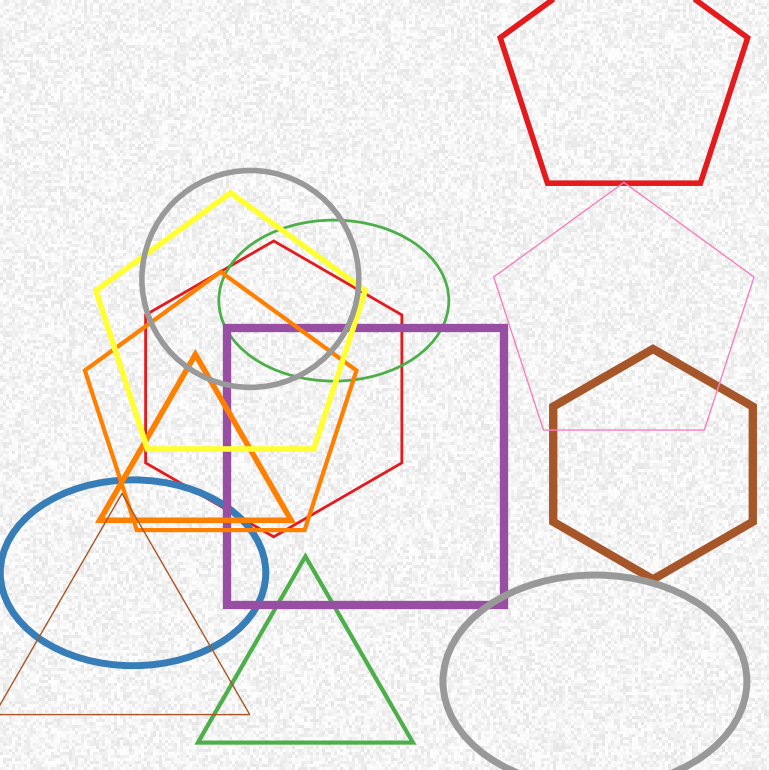[{"shape": "pentagon", "thickness": 2, "radius": 0.84, "center": [0.81, 0.899]}, {"shape": "hexagon", "thickness": 1, "radius": 0.96, "center": [0.355, 0.495]}, {"shape": "oval", "thickness": 2.5, "radius": 0.86, "center": [0.173, 0.256]}, {"shape": "triangle", "thickness": 1.5, "radius": 0.81, "center": [0.397, 0.116]}, {"shape": "oval", "thickness": 1, "radius": 0.75, "center": [0.434, 0.61]}, {"shape": "square", "thickness": 3, "radius": 0.9, "center": [0.474, 0.394]}, {"shape": "triangle", "thickness": 2, "radius": 0.72, "center": [0.254, 0.396]}, {"shape": "pentagon", "thickness": 1.5, "radius": 0.93, "center": [0.287, 0.462]}, {"shape": "pentagon", "thickness": 2, "radius": 0.92, "center": [0.299, 0.566]}, {"shape": "triangle", "thickness": 0.5, "radius": 0.96, "center": [0.158, 0.168]}, {"shape": "hexagon", "thickness": 3, "radius": 0.75, "center": [0.848, 0.397]}, {"shape": "pentagon", "thickness": 0.5, "radius": 0.89, "center": [0.81, 0.585]}, {"shape": "circle", "thickness": 2, "radius": 0.7, "center": [0.325, 0.638]}, {"shape": "oval", "thickness": 2.5, "radius": 0.99, "center": [0.773, 0.115]}]